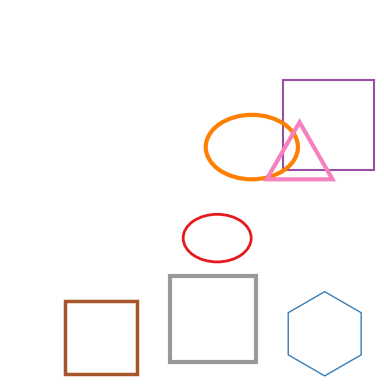[{"shape": "oval", "thickness": 2, "radius": 0.44, "center": [0.564, 0.382]}, {"shape": "hexagon", "thickness": 1, "radius": 0.55, "center": [0.843, 0.133]}, {"shape": "square", "thickness": 1.5, "radius": 0.59, "center": [0.853, 0.676]}, {"shape": "oval", "thickness": 3, "radius": 0.6, "center": [0.654, 0.618]}, {"shape": "square", "thickness": 2.5, "radius": 0.47, "center": [0.261, 0.124]}, {"shape": "triangle", "thickness": 3, "radius": 0.49, "center": [0.778, 0.584]}, {"shape": "square", "thickness": 3, "radius": 0.56, "center": [0.554, 0.172]}]